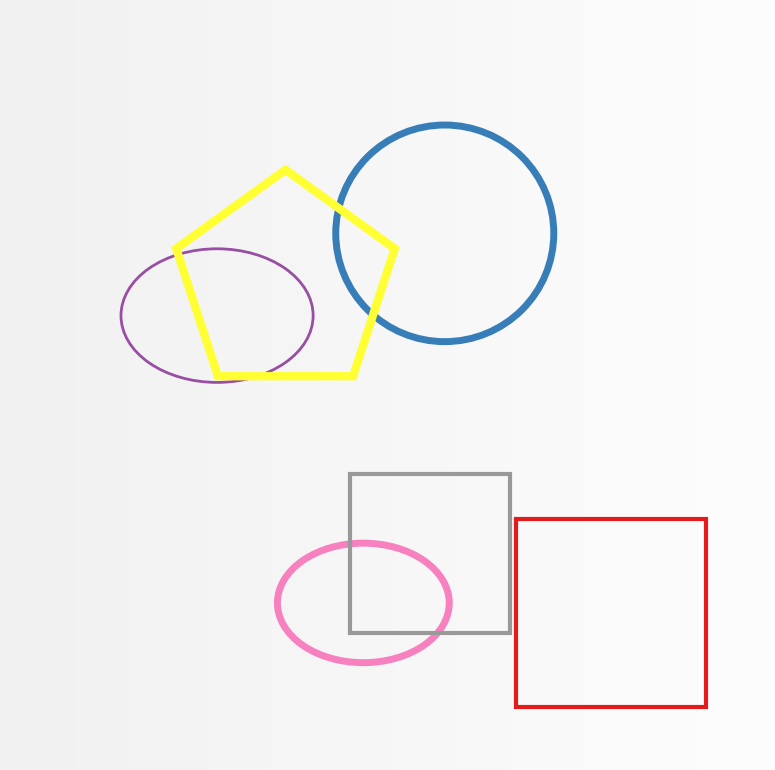[{"shape": "square", "thickness": 1.5, "radius": 0.61, "center": [0.788, 0.203]}, {"shape": "circle", "thickness": 2.5, "radius": 0.7, "center": [0.574, 0.697]}, {"shape": "oval", "thickness": 1, "radius": 0.62, "center": [0.28, 0.59]}, {"shape": "pentagon", "thickness": 3, "radius": 0.74, "center": [0.368, 0.631]}, {"shape": "oval", "thickness": 2.5, "radius": 0.55, "center": [0.469, 0.217]}, {"shape": "square", "thickness": 1.5, "radius": 0.51, "center": [0.555, 0.281]}]